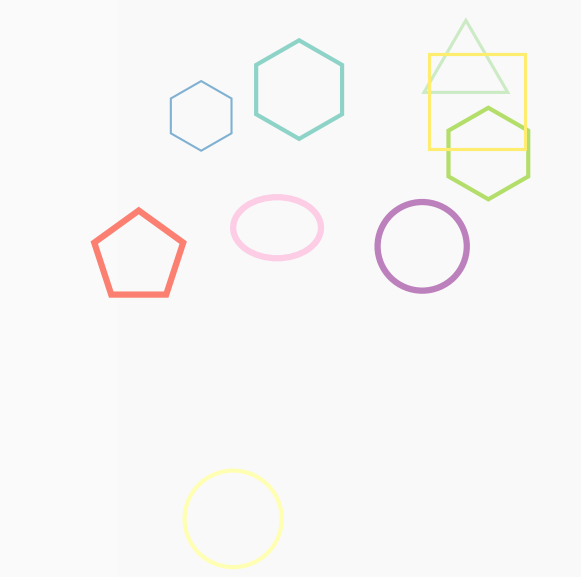[{"shape": "hexagon", "thickness": 2, "radius": 0.43, "center": [0.515, 0.844]}, {"shape": "circle", "thickness": 2, "radius": 0.42, "center": [0.401, 0.101]}, {"shape": "pentagon", "thickness": 3, "radius": 0.4, "center": [0.239, 0.554]}, {"shape": "hexagon", "thickness": 1, "radius": 0.3, "center": [0.346, 0.798]}, {"shape": "hexagon", "thickness": 2, "radius": 0.4, "center": [0.84, 0.733]}, {"shape": "oval", "thickness": 3, "radius": 0.38, "center": [0.477, 0.605]}, {"shape": "circle", "thickness": 3, "radius": 0.38, "center": [0.726, 0.573]}, {"shape": "triangle", "thickness": 1.5, "radius": 0.42, "center": [0.801, 0.881]}, {"shape": "square", "thickness": 1.5, "radius": 0.41, "center": [0.821, 0.824]}]